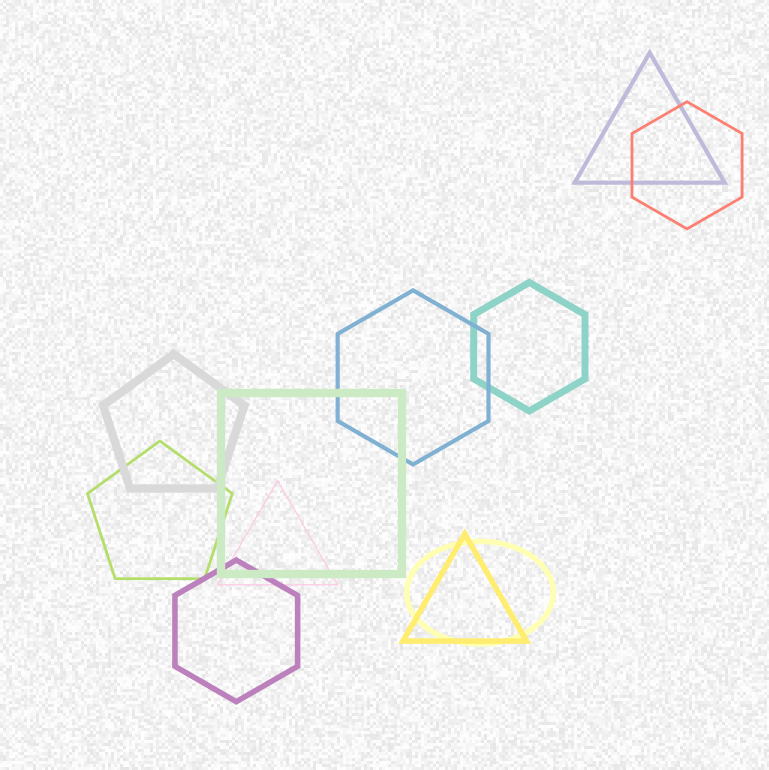[{"shape": "hexagon", "thickness": 2.5, "radius": 0.42, "center": [0.687, 0.55]}, {"shape": "oval", "thickness": 2, "radius": 0.48, "center": [0.623, 0.23]}, {"shape": "triangle", "thickness": 1.5, "radius": 0.56, "center": [0.844, 0.819]}, {"shape": "hexagon", "thickness": 1, "radius": 0.41, "center": [0.892, 0.785]}, {"shape": "hexagon", "thickness": 1.5, "radius": 0.57, "center": [0.536, 0.51]}, {"shape": "pentagon", "thickness": 1, "radius": 0.49, "center": [0.208, 0.328]}, {"shape": "triangle", "thickness": 0.5, "radius": 0.45, "center": [0.36, 0.286]}, {"shape": "pentagon", "thickness": 3, "radius": 0.48, "center": [0.226, 0.444]}, {"shape": "hexagon", "thickness": 2, "radius": 0.46, "center": [0.307, 0.181]}, {"shape": "square", "thickness": 3, "radius": 0.59, "center": [0.404, 0.372]}, {"shape": "triangle", "thickness": 2, "radius": 0.46, "center": [0.604, 0.214]}]